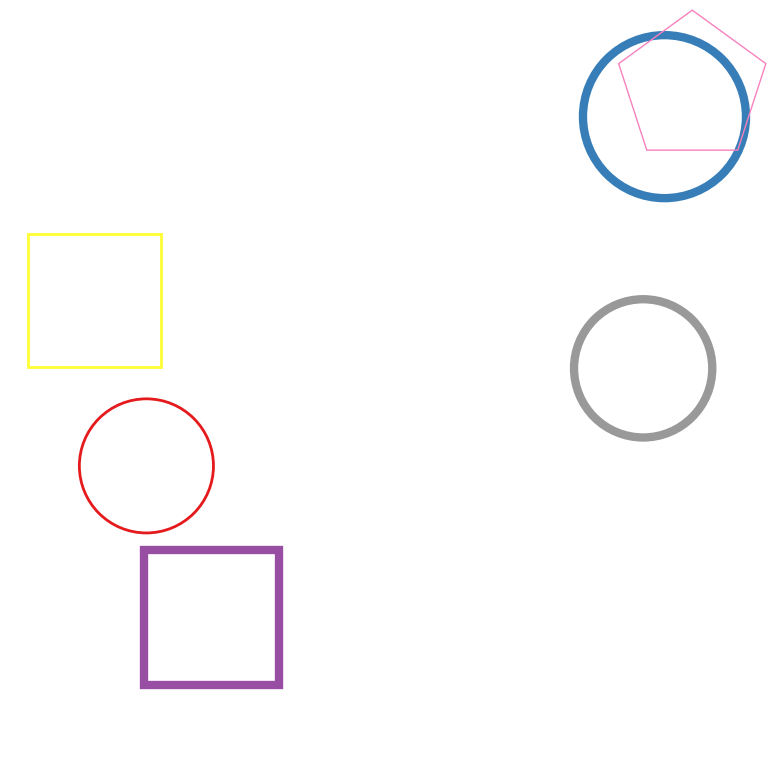[{"shape": "circle", "thickness": 1, "radius": 0.44, "center": [0.19, 0.395]}, {"shape": "circle", "thickness": 3, "radius": 0.53, "center": [0.863, 0.849]}, {"shape": "square", "thickness": 3, "radius": 0.44, "center": [0.275, 0.198]}, {"shape": "square", "thickness": 1, "radius": 0.43, "center": [0.123, 0.61]}, {"shape": "pentagon", "thickness": 0.5, "radius": 0.5, "center": [0.899, 0.886]}, {"shape": "circle", "thickness": 3, "radius": 0.45, "center": [0.835, 0.522]}]